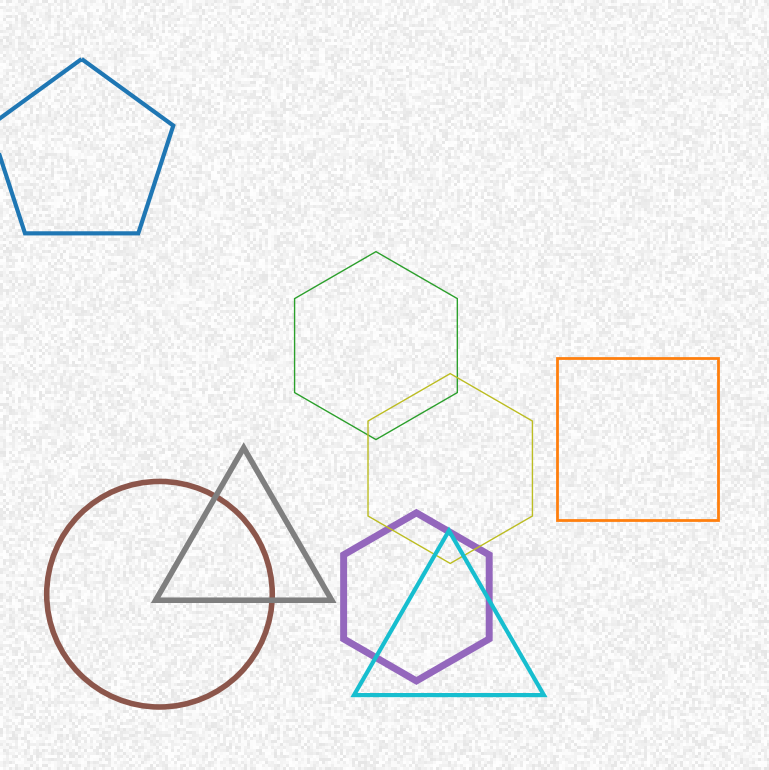[{"shape": "pentagon", "thickness": 1.5, "radius": 0.63, "center": [0.106, 0.798]}, {"shape": "square", "thickness": 1, "radius": 0.52, "center": [0.828, 0.43]}, {"shape": "hexagon", "thickness": 0.5, "radius": 0.61, "center": [0.488, 0.551]}, {"shape": "hexagon", "thickness": 2.5, "radius": 0.55, "center": [0.541, 0.225]}, {"shape": "circle", "thickness": 2, "radius": 0.73, "center": [0.207, 0.228]}, {"shape": "triangle", "thickness": 2, "radius": 0.66, "center": [0.317, 0.286]}, {"shape": "hexagon", "thickness": 0.5, "radius": 0.62, "center": [0.585, 0.392]}, {"shape": "triangle", "thickness": 1.5, "radius": 0.71, "center": [0.583, 0.168]}]